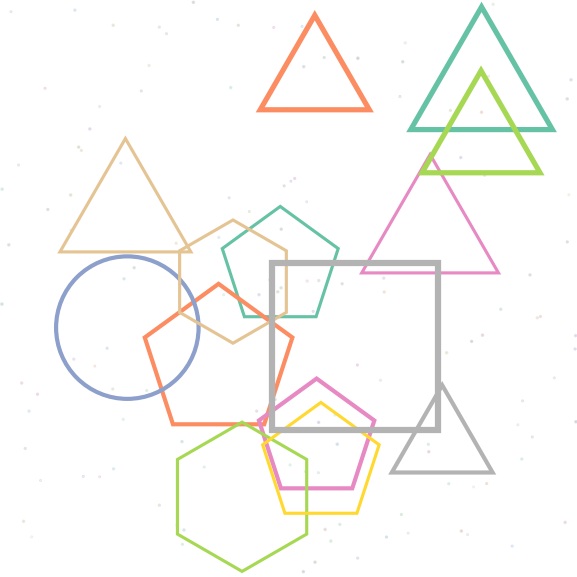[{"shape": "pentagon", "thickness": 1.5, "radius": 0.53, "center": [0.485, 0.536]}, {"shape": "triangle", "thickness": 2.5, "radius": 0.71, "center": [0.834, 0.846]}, {"shape": "triangle", "thickness": 2.5, "radius": 0.55, "center": [0.545, 0.864]}, {"shape": "pentagon", "thickness": 2, "radius": 0.67, "center": [0.378, 0.373]}, {"shape": "circle", "thickness": 2, "radius": 0.62, "center": [0.221, 0.432]}, {"shape": "triangle", "thickness": 1.5, "radius": 0.68, "center": [0.745, 0.595]}, {"shape": "pentagon", "thickness": 2, "radius": 0.53, "center": [0.548, 0.239]}, {"shape": "hexagon", "thickness": 1.5, "radius": 0.65, "center": [0.419, 0.139]}, {"shape": "triangle", "thickness": 2.5, "radius": 0.59, "center": [0.833, 0.759]}, {"shape": "pentagon", "thickness": 1.5, "radius": 0.53, "center": [0.556, 0.196]}, {"shape": "triangle", "thickness": 1.5, "radius": 0.65, "center": [0.217, 0.628]}, {"shape": "hexagon", "thickness": 1.5, "radius": 0.53, "center": [0.403, 0.512]}, {"shape": "triangle", "thickness": 2, "radius": 0.5, "center": [0.766, 0.231]}, {"shape": "square", "thickness": 3, "radius": 0.72, "center": [0.615, 0.399]}]